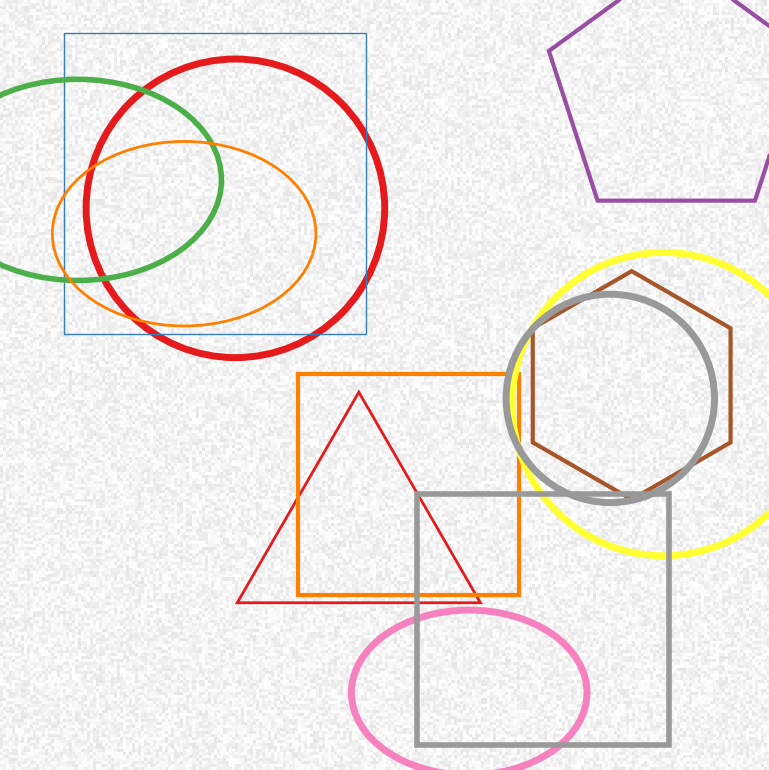[{"shape": "triangle", "thickness": 1, "radius": 0.91, "center": [0.466, 0.308]}, {"shape": "circle", "thickness": 2.5, "radius": 0.97, "center": [0.306, 0.729]}, {"shape": "square", "thickness": 0.5, "radius": 0.98, "center": [0.279, 0.761]}, {"shape": "oval", "thickness": 2, "radius": 0.93, "center": [0.101, 0.766]}, {"shape": "pentagon", "thickness": 1.5, "radius": 0.87, "center": [0.878, 0.88]}, {"shape": "square", "thickness": 1.5, "radius": 0.72, "center": [0.53, 0.371]}, {"shape": "oval", "thickness": 1, "radius": 0.86, "center": [0.239, 0.696]}, {"shape": "circle", "thickness": 2.5, "radius": 0.98, "center": [0.862, 0.475]}, {"shape": "hexagon", "thickness": 1.5, "radius": 0.74, "center": [0.82, 0.5]}, {"shape": "oval", "thickness": 2.5, "radius": 0.77, "center": [0.609, 0.101]}, {"shape": "circle", "thickness": 2.5, "radius": 0.68, "center": [0.793, 0.483]}, {"shape": "square", "thickness": 2, "radius": 0.82, "center": [0.705, 0.195]}]